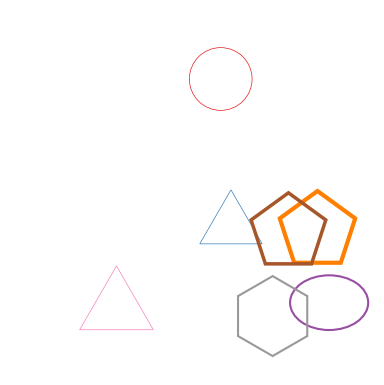[{"shape": "circle", "thickness": 0.5, "radius": 0.41, "center": [0.573, 0.795]}, {"shape": "triangle", "thickness": 0.5, "radius": 0.47, "center": [0.6, 0.413]}, {"shape": "oval", "thickness": 1.5, "radius": 0.51, "center": [0.855, 0.214]}, {"shape": "pentagon", "thickness": 3, "radius": 0.51, "center": [0.825, 0.401]}, {"shape": "pentagon", "thickness": 2.5, "radius": 0.51, "center": [0.749, 0.397]}, {"shape": "triangle", "thickness": 0.5, "radius": 0.55, "center": [0.303, 0.199]}, {"shape": "hexagon", "thickness": 1.5, "radius": 0.52, "center": [0.708, 0.179]}]